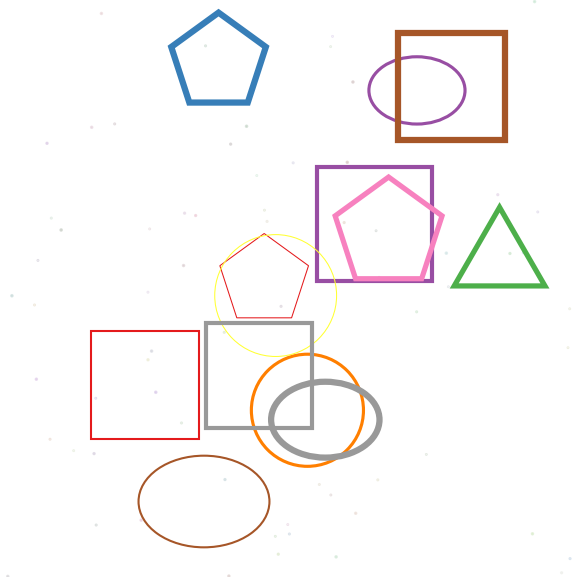[{"shape": "pentagon", "thickness": 0.5, "radius": 0.4, "center": [0.457, 0.514]}, {"shape": "square", "thickness": 1, "radius": 0.47, "center": [0.251, 0.333]}, {"shape": "pentagon", "thickness": 3, "radius": 0.43, "center": [0.378, 0.891]}, {"shape": "triangle", "thickness": 2.5, "radius": 0.45, "center": [0.865, 0.549]}, {"shape": "oval", "thickness": 1.5, "radius": 0.42, "center": [0.722, 0.843]}, {"shape": "square", "thickness": 2, "radius": 0.49, "center": [0.648, 0.611]}, {"shape": "circle", "thickness": 1.5, "radius": 0.49, "center": [0.532, 0.289]}, {"shape": "circle", "thickness": 0.5, "radius": 0.53, "center": [0.477, 0.487]}, {"shape": "oval", "thickness": 1, "radius": 0.57, "center": [0.353, 0.131]}, {"shape": "square", "thickness": 3, "radius": 0.46, "center": [0.782, 0.85]}, {"shape": "pentagon", "thickness": 2.5, "radius": 0.49, "center": [0.673, 0.595]}, {"shape": "square", "thickness": 2, "radius": 0.46, "center": [0.448, 0.349]}, {"shape": "oval", "thickness": 3, "radius": 0.47, "center": [0.563, 0.272]}]